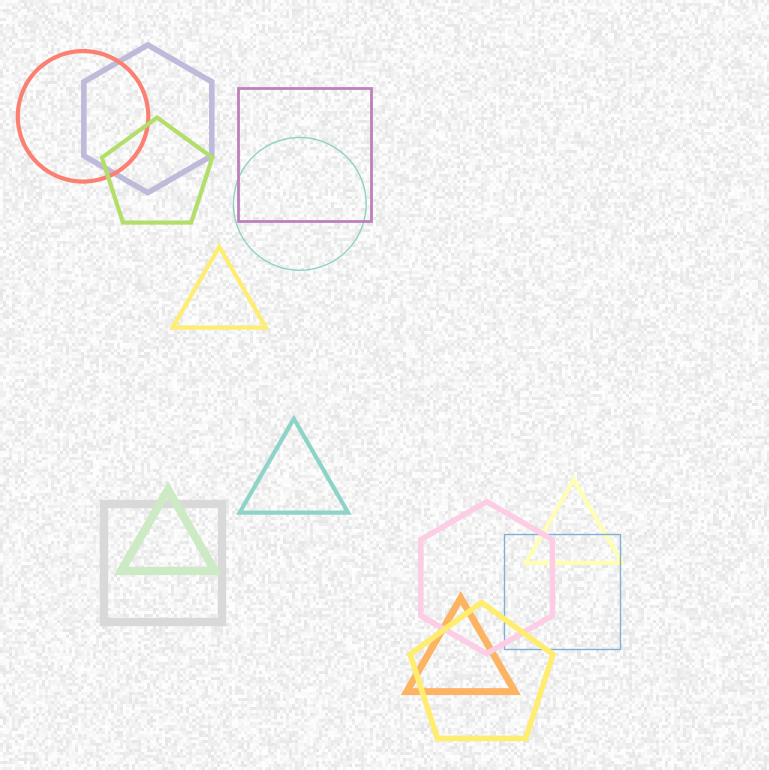[{"shape": "triangle", "thickness": 1.5, "radius": 0.41, "center": [0.382, 0.375]}, {"shape": "circle", "thickness": 0.5, "radius": 0.43, "center": [0.389, 0.735]}, {"shape": "triangle", "thickness": 1.5, "radius": 0.36, "center": [0.745, 0.305]}, {"shape": "hexagon", "thickness": 2, "radius": 0.48, "center": [0.192, 0.846]}, {"shape": "circle", "thickness": 1.5, "radius": 0.42, "center": [0.108, 0.849]}, {"shape": "square", "thickness": 0.5, "radius": 0.37, "center": [0.73, 0.232]}, {"shape": "triangle", "thickness": 2.5, "radius": 0.41, "center": [0.598, 0.142]}, {"shape": "pentagon", "thickness": 1.5, "radius": 0.38, "center": [0.204, 0.772]}, {"shape": "hexagon", "thickness": 2, "radius": 0.49, "center": [0.632, 0.25]}, {"shape": "square", "thickness": 3, "radius": 0.38, "center": [0.211, 0.269]}, {"shape": "square", "thickness": 1, "radius": 0.43, "center": [0.395, 0.799]}, {"shape": "triangle", "thickness": 3, "radius": 0.35, "center": [0.218, 0.294]}, {"shape": "pentagon", "thickness": 2, "radius": 0.49, "center": [0.625, 0.12]}, {"shape": "triangle", "thickness": 1.5, "radius": 0.35, "center": [0.285, 0.61]}]